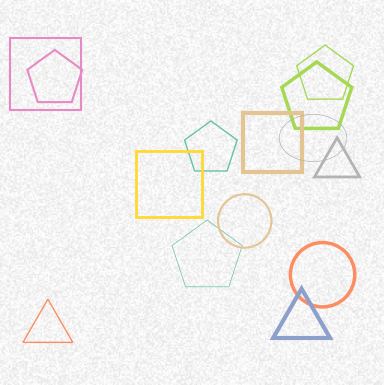[{"shape": "pentagon", "thickness": 0.5, "radius": 0.48, "center": [0.538, 0.333]}, {"shape": "pentagon", "thickness": 1, "radius": 0.36, "center": [0.548, 0.614]}, {"shape": "circle", "thickness": 2.5, "radius": 0.42, "center": [0.838, 0.286]}, {"shape": "triangle", "thickness": 1, "radius": 0.37, "center": [0.124, 0.148]}, {"shape": "triangle", "thickness": 3, "radius": 0.43, "center": [0.783, 0.165]}, {"shape": "square", "thickness": 1.5, "radius": 0.46, "center": [0.118, 0.807]}, {"shape": "pentagon", "thickness": 1.5, "radius": 0.37, "center": [0.142, 0.795]}, {"shape": "pentagon", "thickness": 1, "radius": 0.39, "center": [0.844, 0.805]}, {"shape": "pentagon", "thickness": 2.5, "radius": 0.48, "center": [0.823, 0.744]}, {"shape": "square", "thickness": 2, "radius": 0.43, "center": [0.439, 0.522]}, {"shape": "square", "thickness": 3, "radius": 0.38, "center": [0.708, 0.63]}, {"shape": "circle", "thickness": 1.5, "radius": 0.35, "center": [0.636, 0.426]}, {"shape": "triangle", "thickness": 2, "radius": 0.34, "center": [0.876, 0.574]}, {"shape": "oval", "thickness": 0.5, "radius": 0.44, "center": [0.813, 0.642]}]